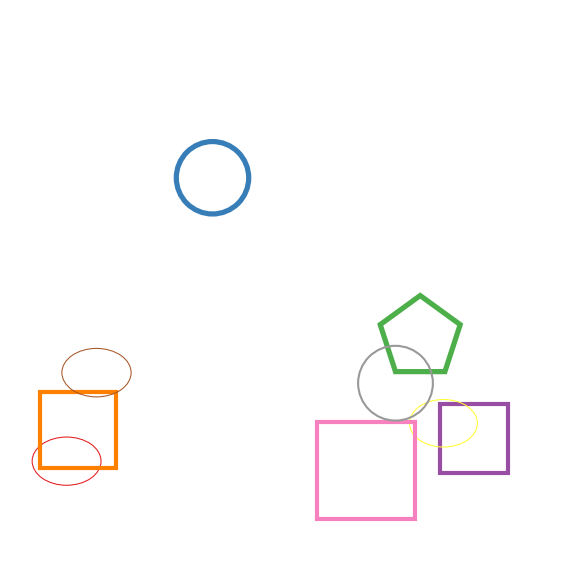[{"shape": "oval", "thickness": 0.5, "radius": 0.3, "center": [0.115, 0.201]}, {"shape": "circle", "thickness": 2.5, "radius": 0.31, "center": [0.368, 0.691]}, {"shape": "pentagon", "thickness": 2.5, "radius": 0.36, "center": [0.728, 0.415]}, {"shape": "square", "thickness": 2, "radius": 0.3, "center": [0.82, 0.24]}, {"shape": "square", "thickness": 2, "radius": 0.33, "center": [0.135, 0.254]}, {"shape": "oval", "thickness": 0.5, "radius": 0.29, "center": [0.768, 0.266]}, {"shape": "oval", "thickness": 0.5, "radius": 0.3, "center": [0.167, 0.354]}, {"shape": "square", "thickness": 2, "radius": 0.42, "center": [0.634, 0.184]}, {"shape": "circle", "thickness": 1, "radius": 0.32, "center": [0.685, 0.336]}]